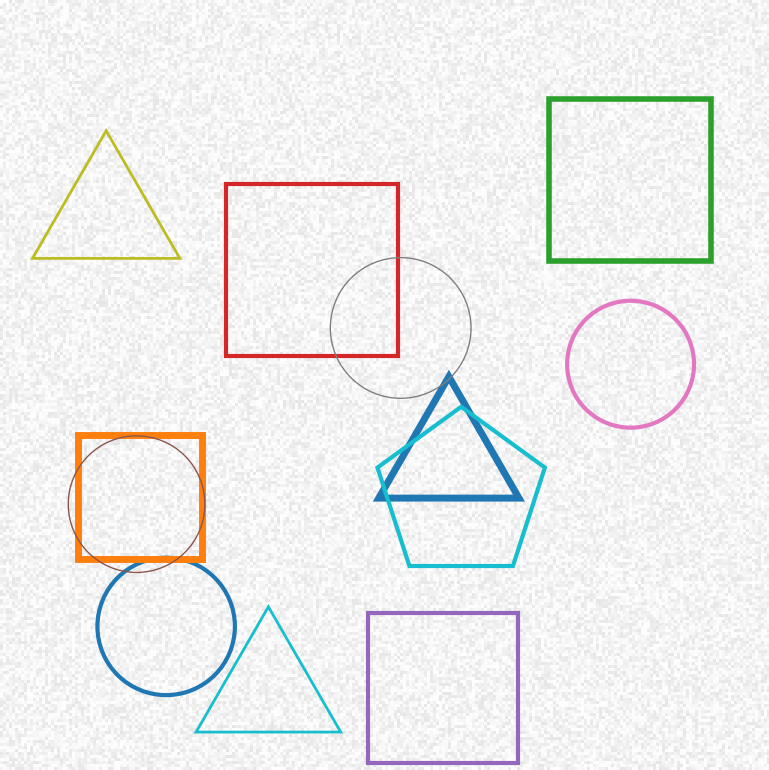[{"shape": "triangle", "thickness": 2.5, "radius": 0.53, "center": [0.583, 0.406]}, {"shape": "circle", "thickness": 1.5, "radius": 0.45, "center": [0.216, 0.186]}, {"shape": "square", "thickness": 2.5, "radius": 0.4, "center": [0.182, 0.354]}, {"shape": "square", "thickness": 2, "radius": 0.52, "center": [0.818, 0.766]}, {"shape": "square", "thickness": 1.5, "radius": 0.56, "center": [0.406, 0.649]}, {"shape": "square", "thickness": 1.5, "radius": 0.49, "center": [0.575, 0.107]}, {"shape": "circle", "thickness": 0.5, "radius": 0.44, "center": [0.177, 0.345]}, {"shape": "circle", "thickness": 1.5, "radius": 0.41, "center": [0.819, 0.527]}, {"shape": "circle", "thickness": 0.5, "radius": 0.46, "center": [0.52, 0.574]}, {"shape": "triangle", "thickness": 1, "radius": 0.55, "center": [0.138, 0.72]}, {"shape": "triangle", "thickness": 1, "radius": 0.54, "center": [0.349, 0.103]}, {"shape": "pentagon", "thickness": 1.5, "radius": 0.57, "center": [0.599, 0.357]}]